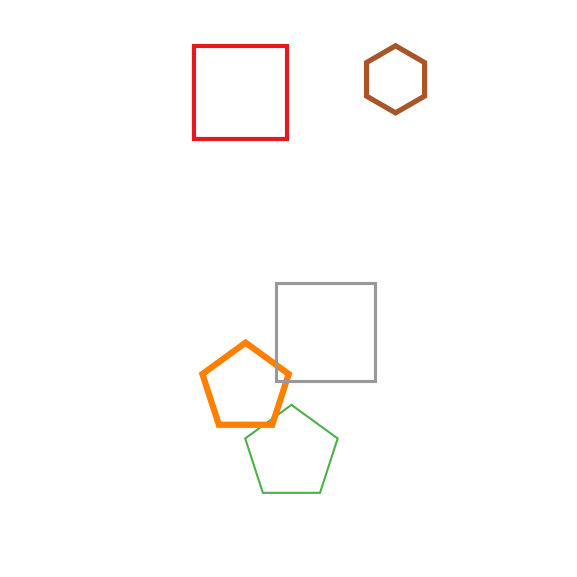[{"shape": "square", "thickness": 2, "radius": 0.4, "center": [0.417, 0.838]}, {"shape": "pentagon", "thickness": 1, "radius": 0.42, "center": [0.505, 0.214]}, {"shape": "pentagon", "thickness": 3, "radius": 0.39, "center": [0.425, 0.327]}, {"shape": "hexagon", "thickness": 2.5, "radius": 0.29, "center": [0.685, 0.862]}, {"shape": "square", "thickness": 1.5, "radius": 0.43, "center": [0.563, 0.424]}]